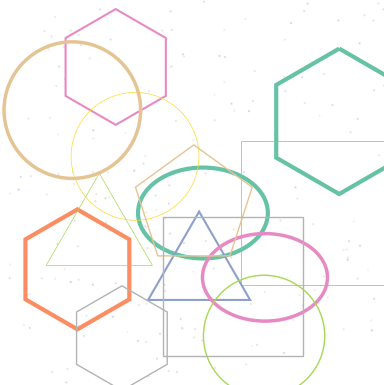[{"shape": "hexagon", "thickness": 3, "radius": 0.94, "center": [0.881, 0.685]}, {"shape": "oval", "thickness": 3, "radius": 0.84, "center": [0.527, 0.447]}, {"shape": "square", "thickness": 0.5, "radius": 0.94, "center": [0.814, 0.447]}, {"shape": "hexagon", "thickness": 3, "radius": 0.78, "center": [0.201, 0.3]}, {"shape": "triangle", "thickness": 1.5, "radius": 0.76, "center": [0.517, 0.297]}, {"shape": "hexagon", "thickness": 1.5, "radius": 0.75, "center": [0.301, 0.826]}, {"shape": "oval", "thickness": 2.5, "radius": 0.81, "center": [0.688, 0.28]}, {"shape": "circle", "thickness": 1, "radius": 0.79, "center": [0.686, 0.128]}, {"shape": "triangle", "thickness": 0.5, "radius": 0.8, "center": [0.258, 0.39]}, {"shape": "circle", "thickness": 0.5, "radius": 0.83, "center": [0.351, 0.594]}, {"shape": "pentagon", "thickness": 1, "radius": 0.8, "center": [0.503, 0.464]}, {"shape": "circle", "thickness": 2.5, "radius": 0.89, "center": [0.188, 0.714]}, {"shape": "square", "thickness": 1, "radius": 0.91, "center": [0.604, 0.256]}, {"shape": "hexagon", "thickness": 1, "radius": 0.68, "center": [0.317, 0.122]}]